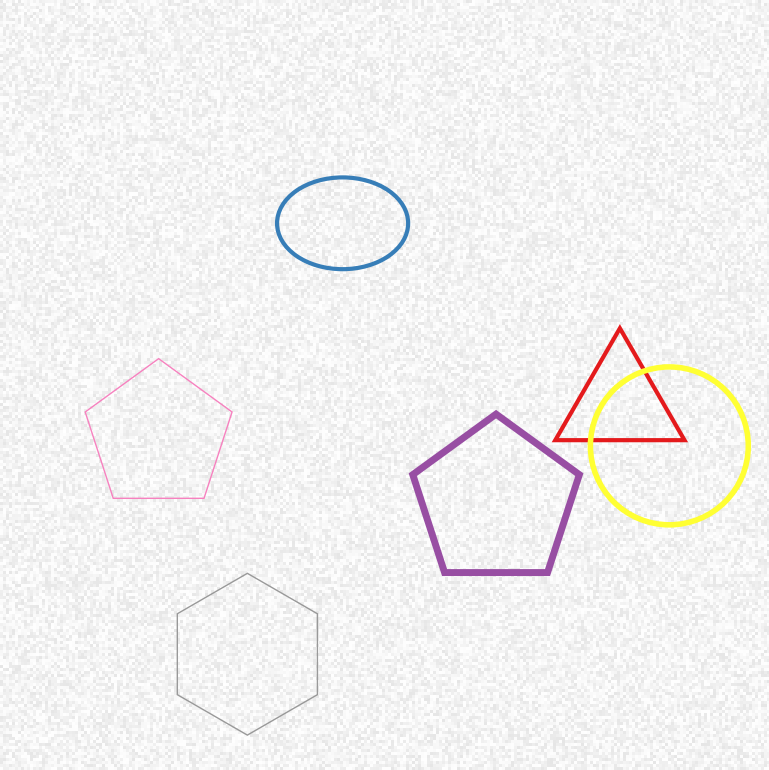[{"shape": "triangle", "thickness": 1.5, "radius": 0.48, "center": [0.805, 0.477]}, {"shape": "oval", "thickness": 1.5, "radius": 0.43, "center": [0.445, 0.71]}, {"shape": "pentagon", "thickness": 2.5, "radius": 0.57, "center": [0.644, 0.348]}, {"shape": "circle", "thickness": 2, "radius": 0.51, "center": [0.869, 0.421]}, {"shape": "pentagon", "thickness": 0.5, "radius": 0.5, "center": [0.206, 0.434]}, {"shape": "hexagon", "thickness": 0.5, "radius": 0.53, "center": [0.321, 0.15]}]